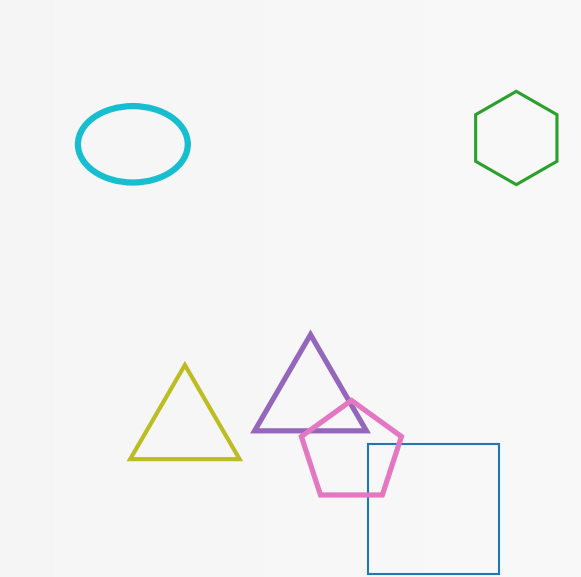[{"shape": "square", "thickness": 1, "radius": 0.56, "center": [0.746, 0.118]}, {"shape": "hexagon", "thickness": 1.5, "radius": 0.4, "center": [0.888, 0.76]}, {"shape": "triangle", "thickness": 2.5, "radius": 0.56, "center": [0.534, 0.309]}, {"shape": "pentagon", "thickness": 2.5, "radius": 0.45, "center": [0.605, 0.215]}, {"shape": "triangle", "thickness": 2, "radius": 0.54, "center": [0.318, 0.258]}, {"shape": "oval", "thickness": 3, "radius": 0.47, "center": [0.229, 0.749]}]